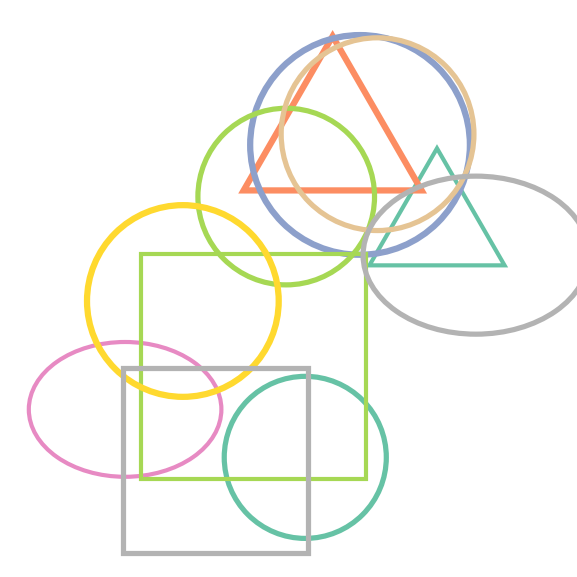[{"shape": "triangle", "thickness": 2, "radius": 0.68, "center": [0.757, 0.607]}, {"shape": "circle", "thickness": 2.5, "radius": 0.7, "center": [0.529, 0.207]}, {"shape": "triangle", "thickness": 3, "radius": 0.89, "center": [0.576, 0.758]}, {"shape": "circle", "thickness": 3, "radius": 0.95, "center": [0.623, 0.748]}, {"shape": "oval", "thickness": 2, "radius": 0.83, "center": [0.217, 0.29]}, {"shape": "circle", "thickness": 2.5, "radius": 0.76, "center": [0.496, 0.659]}, {"shape": "square", "thickness": 2, "radius": 0.97, "center": [0.439, 0.364]}, {"shape": "circle", "thickness": 3, "radius": 0.83, "center": [0.317, 0.478]}, {"shape": "circle", "thickness": 2.5, "radius": 0.83, "center": [0.654, 0.767]}, {"shape": "oval", "thickness": 2.5, "radius": 0.98, "center": [0.824, 0.557]}, {"shape": "square", "thickness": 2.5, "radius": 0.8, "center": [0.373, 0.202]}]